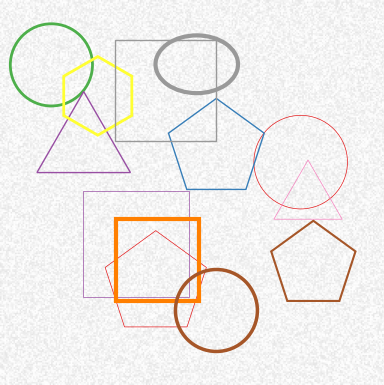[{"shape": "pentagon", "thickness": 0.5, "radius": 0.69, "center": [0.405, 0.263]}, {"shape": "circle", "thickness": 0.5, "radius": 0.61, "center": [0.781, 0.579]}, {"shape": "pentagon", "thickness": 1, "radius": 0.65, "center": [0.562, 0.614]}, {"shape": "circle", "thickness": 2, "radius": 0.53, "center": [0.134, 0.831]}, {"shape": "square", "thickness": 0.5, "radius": 0.69, "center": [0.354, 0.366]}, {"shape": "triangle", "thickness": 1, "radius": 0.7, "center": [0.217, 0.622]}, {"shape": "square", "thickness": 3, "radius": 0.54, "center": [0.409, 0.325]}, {"shape": "hexagon", "thickness": 2, "radius": 0.51, "center": [0.254, 0.751]}, {"shape": "circle", "thickness": 2.5, "radius": 0.53, "center": [0.562, 0.194]}, {"shape": "pentagon", "thickness": 1.5, "radius": 0.58, "center": [0.814, 0.311]}, {"shape": "triangle", "thickness": 0.5, "radius": 0.51, "center": [0.8, 0.482]}, {"shape": "square", "thickness": 1, "radius": 0.66, "center": [0.429, 0.765]}, {"shape": "oval", "thickness": 3, "radius": 0.54, "center": [0.511, 0.833]}]